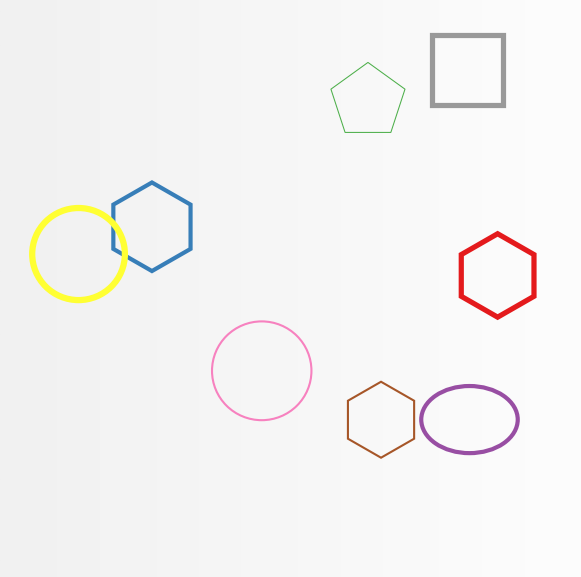[{"shape": "hexagon", "thickness": 2.5, "radius": 0.36, "center": [0.856, 0.522]}, {"shape": "hexagon", "thickness": 2, "radius": 0.38, "center": [0.261, 0.606]}, {"shape": "pentagon", "thickness": 0.5, "radius": 0.33, "center": [0.633, 0.824]}, {"shape": "oval", "thickness": 2, "radius": 0.42, "center": [0.808, 0.273]}, {"shape": "circle", "thickness": 3, "radius": 0.4, "center": [0.135, 0.559]}, {"shape": "hexagon", "thickness": 1, "radius": 0.33, "center": [0.656, 0.272]}, {"shape": "circle", "thickness": 1, "radius": 0.43, "center": [0.45, 0.357]}, {"shape": "square", "thickness": 2.5, "radius": 0.31, "center": [0.805, 0.878]}]